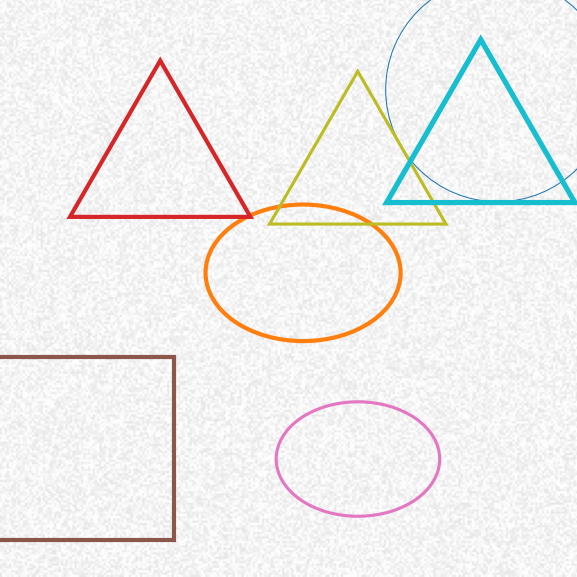[{"shape": "circle", "thickness": 0.5, "radius": 0.97, "center": [0.862, 0.844]}, {"shape": "oval", "thickness": 2, "radius": 0.84, "center": [0.525, 0.527]}, {"shape": "triangle", "thickness": 2, "radius": 0.9, "center": [0.277, 0.714]}, {"shape": "square", "thickness": 2, "radius": 0.79, "center": [0.142, 0.222]}, {"shape": "oval", "thickness": 1.5, "radius": 0.71, "center": [0.62, 0.204]}, {"shape": "triangle", "thickness": 1.5, "radius": 0.88, "center": [0.619, 0.699]}, {"shape": "triangle", "thickness": 2.5, "radius": 0.94, "center": [0.832, 0.743]}]